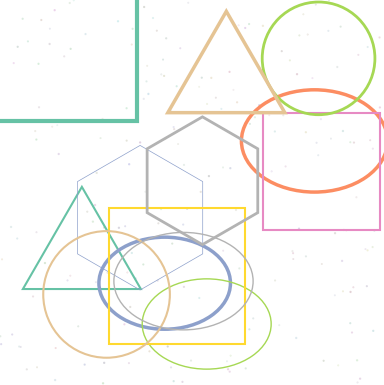[{"shape": "square", "thickness": 3, "radius": 0.93, "center": [0.17, 0.871]}, {"shape": "triangle", "thickness": 1.5, "radius": 0.88, "center": [0.213, 0.338]}, {"shape": "oval", "thickness": 2.5, "radius": 0.95, "center": [0.817, 0.634]}, {"shape": "hexagon", "thickness": 0.5, "radius": 0.94, "center": [0.364, 0.434]}, {"shape": "oval", "thickness": 2.5, "radius": 0.85, "center": [0.428, 0.264]}, {"shape": "square", "thickness": 1.5, "radius": 0.76, "center": [0.836, 0.554]}, {"shape": "circle", "thickness": 2, "radius": 0.73, "center": [0.827, 0.848]}, {"shape": "oval", "thickness": 1, "radius": 0.84, "center": [0.537, 0.158]}, {"shape": "square", "thickness": 1.5, "radius": 0.88, "center": [0.459, 0.284]}, {"shape": "triangle", "thickness": 2.5, "radius": 0.88, "center": [0.588, 0.795]}, {"shape": "circle", "thickness": 1.5, "radius": 0.82, "center": [0.277, 0.235]}, {"shape": "oval", "thickness": 1, "radius": 0.9, "center": [0.477, 0.27]}, {"shape": "hexagon", "thickness": 2, "radius": 0.83, "center": [0.526, 0.531]}]